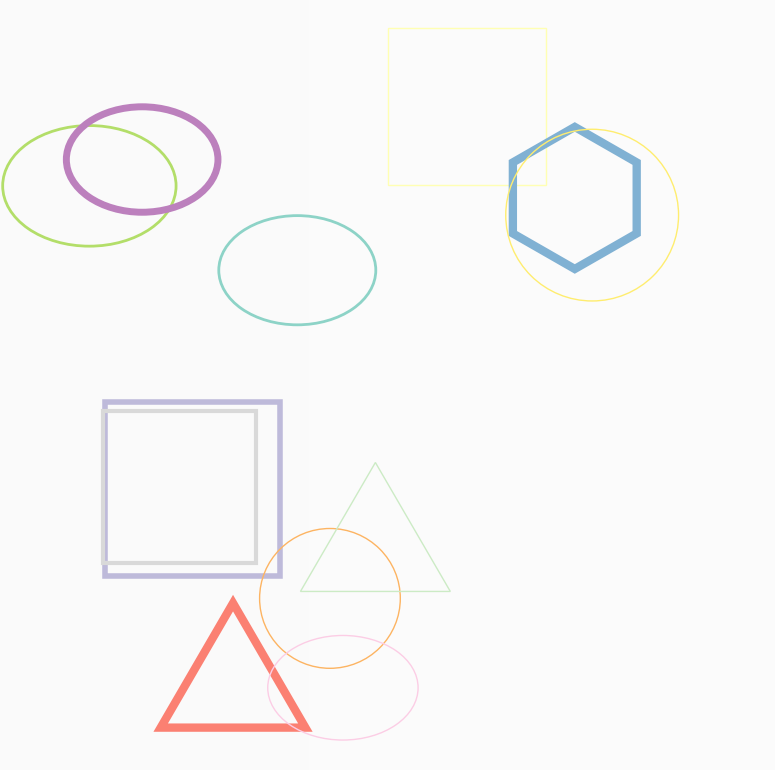[{"shape": "oval", "thickness": 1, "radius": 0.51, "center": [0.384, 0.649]}, {"shape": "square", "thickness": 0.5, "radius": 0.51, "center": [0.603, 0.861]}, {"shape": "square", "thickness": 2, "radius": 0.56, "center": [0.249, 0.364]}, {"shape": "triangle", "thickness": 3, "radius": 0.54, "center": [0.301, 0.109]}, {"shape": "hexagon", "thickness": 3, "radius": 0.46, "center": [0.742, 0.743]}, {"shape": "circle", "thickness": 0.5, "radius": 0.45, "center": [0.426, 0.223]}, {"shape": "oval", "thickness": 1, "radius": 0.56, "center": [0.115, 0.759]}, {"shape": "oval", "thickness": 0.5, "radius": 0.49, "center": [0.442, 0.107]}, {"shape": "square", "thickness": 1.5, "radius": 0.49, "center": [0.232, 0.368]}, {"shape": "oval", "thickness": 2.5, "radius": 0.49, "center": [0.183, 0.793]}, {"shape": "triangle", "thickness": 0.5, "radius": 0.56, "center": [0.484, 0.288]}, {"shape": "circle", "thickness": 0.5, "radius": 0.56, "center": [0.764, 0.721]}]